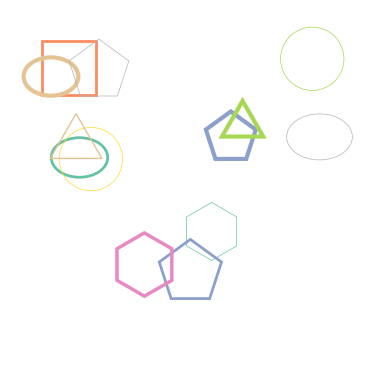[{"shape": "hexagon", "thickness": 0.5, "radius": 0.38, "center": [0.55, 0.399]}, {"shape": "oval", "thickness": 2, "radius": 0.37, "center": [0.206, 0.591]}, {"shape": "square", "thickness": 2, "radius": 0.35, "center": [0.18, 0.824]}, {"shape": "pentagon", "thickness": 2, "radius": 0.43, "center": [0.494, 0.293]}, {"shape": "pentagon", "thickness": 3, "radius": 0.34, "center": [0.6, 0.642]}, {"shape": "hexagon", "thickness": 2.5, "radius": 0.41, "center": [0.375, 0.313]}, {"shape": "circle", "thickness": 0.5, "radius": 0.41, "center": [0.811, 0.847]}, {"shape": "triangle", "thickness": 3, "radius": 0.31, "center": [0.63, 0.676]}, {"shape": "circle", "thickness": 0.5, "radius": 0.41, "center": [0.236, 0.587]}, {"shape": "triangle", "thickness": 1, "radius": 0.39, "center": [0.198, 0.627]}, {"shape": "oval", "thickness": 3, "radius": 0.36, "center": [0.132, 0.801]}, {"shape": "pentagon", "thickness": 0.5, "radius": 0.41, "center": [0.257, 0.817]}, {"shape": "oval", "thickness": 0.5, "radius": 0.43, "center": [0.83, 0.644]}]